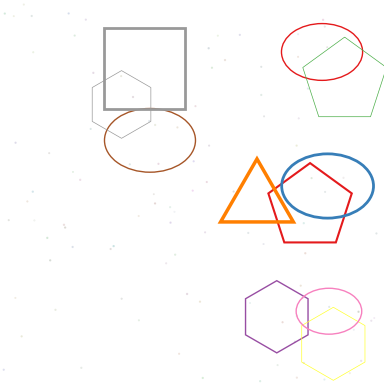[{"shape": "oval", "thickness": 1, "radius": 0.53, "center": [0.836, 0.865]}, {"shape": "pentagon", "thickness": 1.5, "radius": 0.57, "center": [0.805, 0.462]}, {"shape": "oval", "thickness": 2, "radius": 0.6, "center": [0.851, 0.517]}, {"shape": "pentagon", "thickness": 0.5, "radius": 0.57, "center": [0.895, 0.789]}, {"shape": "hexagon", "thickness": 1, "radius": 0.47, "center": [0.719, 0.177]}, {"shape": "triangle", "thickness": 2.5, "radius": 0.55, "center": [0.667, 0.478]}, {"shape": "hexagon", "thickness": 0.5, "radius": 0.47, "center": [0.866, 0.107]}, {"shape": "oval", "thickness": 1, "radius": 0.59, "center": [0.39, 0.635]}, {"shape": "oval", "thickness": 1, "radius": 0.43, "center": [0.854, 0.192]}, {"shape": "hexagon", "thickness": 0.5, "radius": 0.44, "center": [0.316, 0.729]}, {"shape": "square", "thickness": 2, "radius": 0.52, "center": [0.375, 0.822]}]